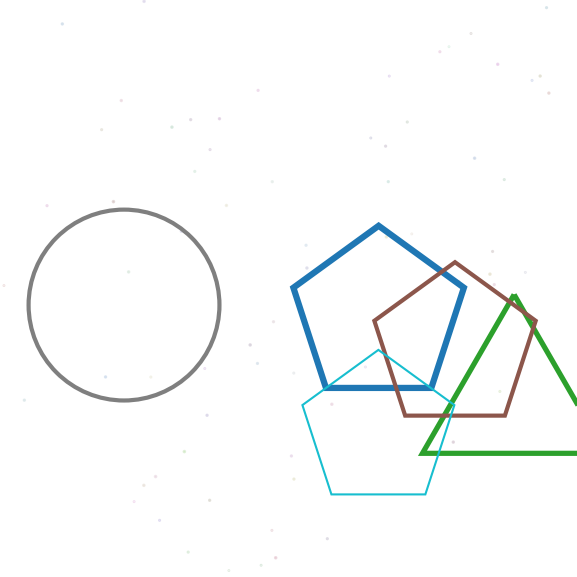[{"shape": "pentagon", "thickness": 3, "radius": 0.78, "center": [0.656, 0.453]}, {"shape": "triangle", "thickness": 2.5, "radius": 0.92, "center": [0.89, 0.306]}, {"shape": "pentagon", "thickness": 2, "radius": 0.73, "center": [0.788, 0.398]}, {"shape": "circle", "thickness": 2, "radius": 0.83, "center": [0.215, 0.471]}, {"shape": "pentagon", "thickness": 1, "radius": 0.69, "center": [0.655, 0.255]}]